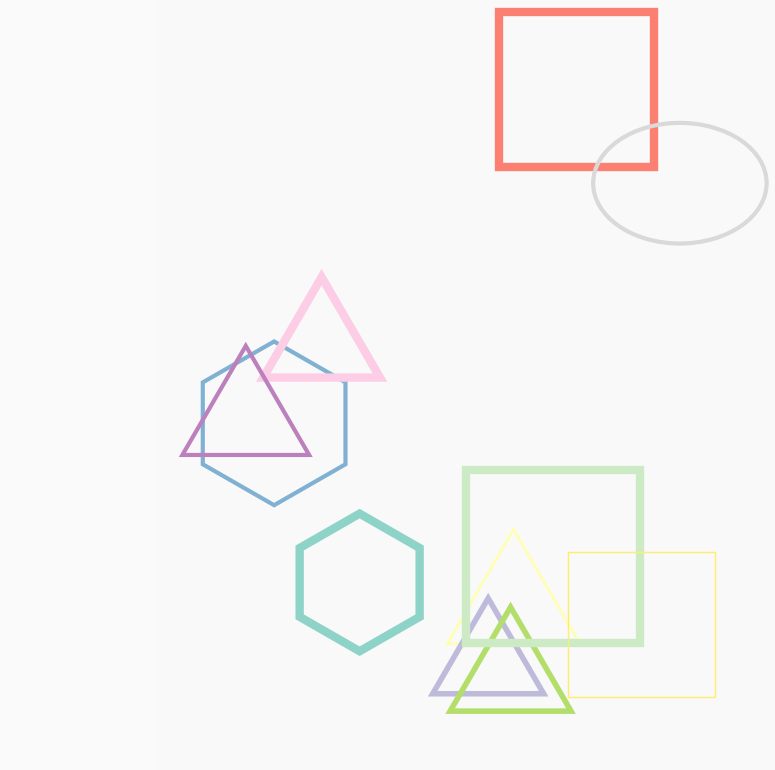[{"shape": "hexagon", "thickness": 3, "radius": 0.45, "center": [0.464, 0.244]}, {"shape": "triangle", "thickness": 1, "radius": 0.49, "center": [0.663, 0.213]}, {"shape": "triangle", "thickness": 2, "radius": 0.41, "center": [0.63, 0.14]}, {"shape": "square", "thickness": 3, "radius": 0.5, "center": [0.744, 0.883]}, {"shape": "hexagon", "thickness": 1.5, "radius": 0.53, "center": [0.354, 0.45]}, {"shape": "triangle", "thickness": 2, "radius": 0.45, "center": [0.659, 0.121]}, {"shape": "triangle", "thickness": 3, "radius": 0.43, "center": [0.415, 0.553]}, {"shape": "oval", "thickness": 1.5, "radius": 0.56, "center": [0.877, 0.762]}, {"shape": "triangle", "thickness": 1.5, "radius": 0.47, "center": [0.317, 0.456]}, {"shape": "square", "thickness": 3, "radius": 0.56, "center": [0.714, 0.278]}, {"shape": "square", "thickness": 0.5, "radius": 0.47, "center": [0.828, 0.189]}]